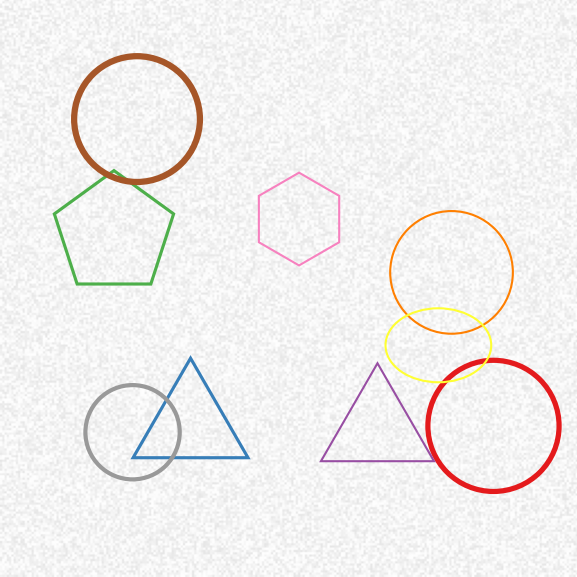[{"shape": "circle", "thickness": 2.5, "radius": 0.57, "center": [0.855, 0.262]}, {"shape": "triangle", "thickness": 1.5, "radius": 0.57, "center": [0.33, 0.264]}, {"shape": "pentagon", "thickness": 1.5, "radius": 0.54, "center": [0.197, 0.595]}, {"shape": "triangle", "thickness": 1, "radius": 0.57, "center": [0.654, 0.257]}, {"shape": "circle", "thickness": 1, "radius": 0.53, "center": [0.782, 0.527]}, {"shape": "oval", "thickness": 1, "radius": 0.46, "center": [0.759, 0.401]}, {"shape": "circle", "thickness": 3, "radius": 0.54, "center": [0.237, 0.793]}, {"shape": "hexagon", "thickness": 1, "radius": 0.4, "center": [0.518, 0.62]}, {"shape": "circle", "thickness": 2, "radius": 0.41, "center": [0.23, 0.251]}]